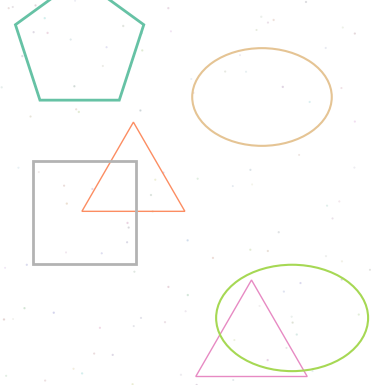[{"shape": "pentagon", "thickness": 2, "radius": 0.88, "center": [0.207, 0.882]}, {"shape": "triangle", "thickness": 1, "radius": 0.77, "center": [0.346, 0.528]}, {"shape": "triangle", "thickness": 1, "radius": 0.84, "center": [0.653, 0.106]}, {"shape": "oval", "thickness": 1.5, "radius": 0.99, "center": [0.759, 0.174]}, {"shape": "oval", "thickness": 1.5, "radius": 0.91, "center": [0.68, 0.748]}, {"shape": "square", "thickness": 2, "radius": 0.67, "center": [0.22, 0.447]}]